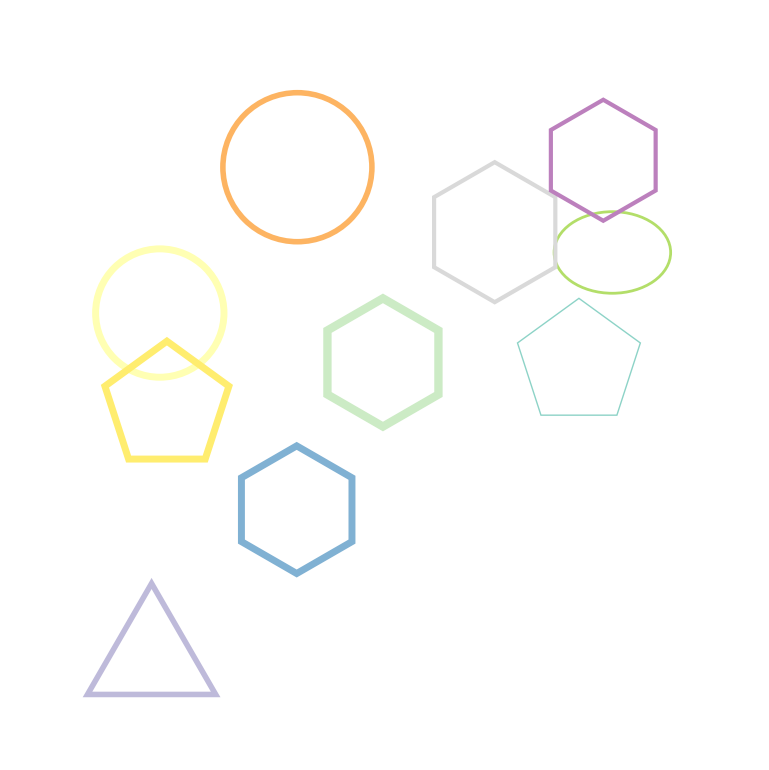[{"shape": "pentagon", "thickness": 0.5, "radius": 0.42, "center": [0.752, 0.529]}, {"shape": "circle", "thickness": 2.5, "radius": 0.42, "center": [0.208, 0.593]}, {"shape": "triangle", "thickness": 2, "radius": 0.48, "center": [0.197, 0.146]}, {"shape": "hexagon", "thickness": 2.5, "radius": 0.41, "center": [0.385, 0.338]}, {"shape": "circle", "thickness": 2, "radius": 0.48, "center": [0.386, 0.783]}, {"shape": "oval", "thickness": 1, "radius": 0.38, "center": [0.795, 0.672]}, {"shape": "hexagon", "thickness": 1.5, "radius": 0.45, "center": [0.642, 0.698]}, {"shape": "hexagon", "thickness": 1.5, "radius": 0.39, "center": [0.783, 0.792]}, {"shape": "hexagon", "thickness": 3, "radius": 0.42, "center": [0.497, 0.529]}, {"shape": "pentagon", "thickness": 2.5, "radius": 0.42, "center": [0.217, 0.472]}]